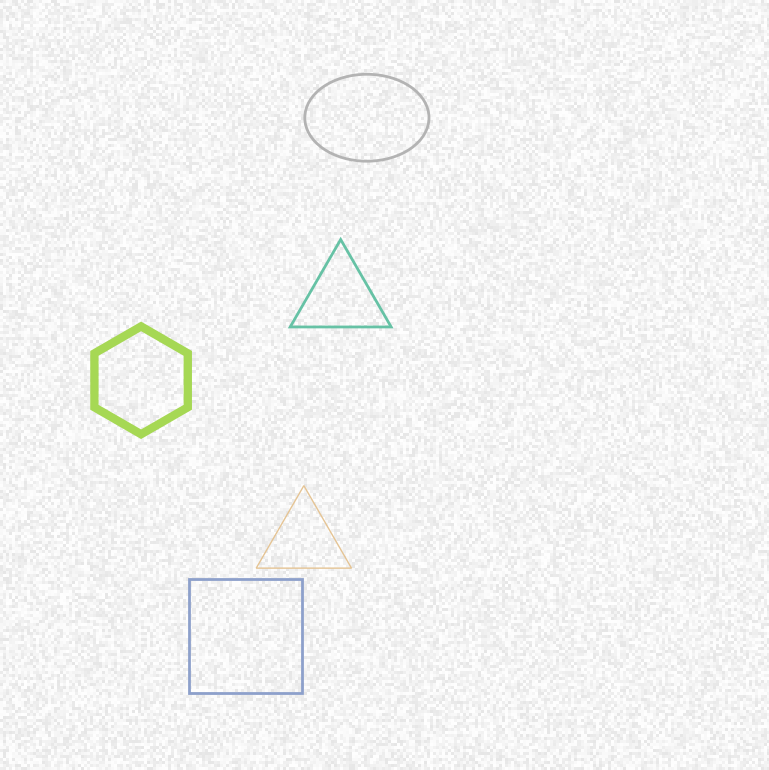[{"shape": "triangle", "thickness": 1, "radius": 0.38, "center": [0.442, 0.613]}, {"shape": "square", "thickness": 1, "radius": 0.37, "center": [0.319, 0.174]}, {"shape": "hexagon", "thickness": 3, "radius": 0.35, "center": [0.183, 0.506]}, {"shape": "triangle", "thickness": 0.5, "radius": 0.36, "center": [0.395, 0.298]}, {"shape": "oval", "thickness": 1, "radius": 0.4, "center": [0.476, 0.847]}]